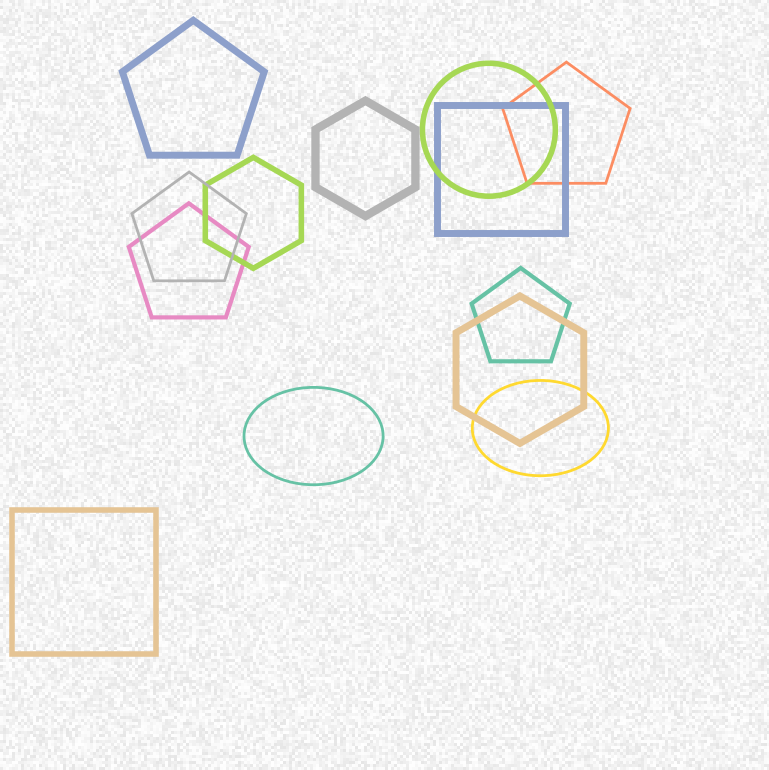[{"shape": "pentagon", "thickness": 1.5, "radius": 0.33, "center": [0.676, 0.585]}, {"shape": "oval", "thickness": 1, "radius": 0.45, "center": [0.407, 0.434]}, {"shape": "pentagon", "thickness": 1, "radius": 0.44, "center": [0.736, 0.832]}, {"shape": "pentagon", "thickness": 2.5, "radius": 0.48, "center": [0.251, 0.877]}, {"shape": "square", "thickness": 2.5, "radius": 0.42, "center": [0.651, 0.78]}, {"shape": "pentagon", "thickness": 1.5, "radius": 0.41, "center": [0.245, 0.654]}, {"shape": "hexagon", "thickness": 2, "radius": 0.36, "center": [0.329, 0.724]}, {"shape": "circle", "thickness": 2, "radius": 0.43, "center": [0.635, 0.832]}, {"shape": "oval", "thickness": 1, "radius": 0.44, "center": [0.702, 0.444]}, {"shape": "hexagon", "thickness": 2.5, "radius": 0.48, "center": [0.675, 0.52]}, {"shape": "square", "thickness": 2, "radius": 0.47, "center": [0.109, 0.244]}, {"shape": "pentagon", "thickness": 1, "radius": 0.39, "center": [0.246, 0.698]}, {"shape": "hexagon", "thickness": 3, "radius": 0.37, "center": [0.475, 0.794]}]